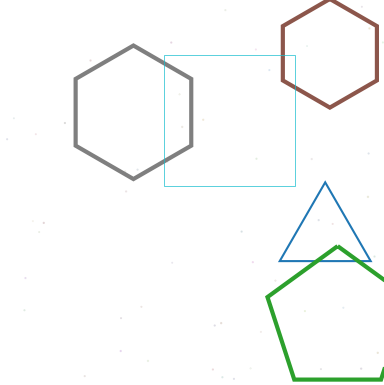[{"shape": "triangle", "thickness": 1.5, "radius": 0.68, "center": [0.845, 0.39]}, {"shape": "pentagon", "thickness": 3, "radius": 0.96, "center": [0.877, 0.169]}, {"shape": "hexagon", "thickness": 3, "radius": 0.71, "center": [0.857, 0.862]}, {"shape": "hexagon", "thickness": 3, "radius": 0.87, "center": [0.347, 0.708]}, {"shape": "square", "thickness": 0.5, "radius": 0.85, "center": [0.597, 0.686]}]